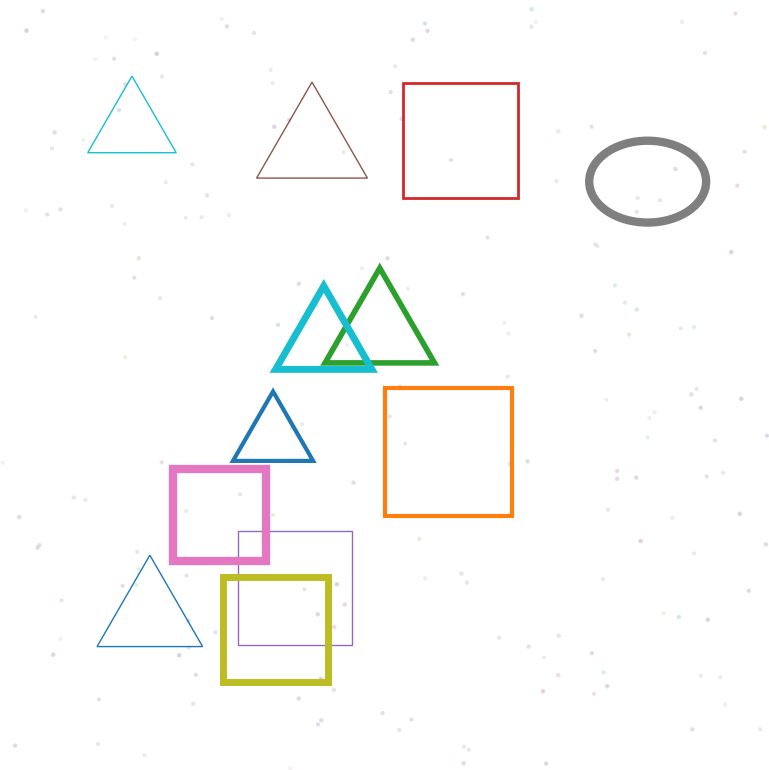[{"shape": "triangle", "thickness": 1.5, "radius": 0.3, "center": [0.355, 0.431]}, {"shape": "triangle", "thickness": 0.5, "radius": 0.4, "center": [0.195, 0.2]}, {"shape": "square", "thickness": 1.5, "radius": 0.41, "center": [0.582, 0.413]}, {"shape": "triangle", "thickness": 2, "radius": 0.41, "center": [0.493, 0.57]}, {"shape": "square", "thickness": 1, "radius": 0.37, "center": [0.598, 0.817]}, {"shape": "square", "thickness": 0.5, "radius": 0.37, "center": [0.383, 0.236]}, {"shape": "triangle", "thickness": 0.5, "radius": 0.42, "center": [0.405, 0.81]}, {"shape": "square", "thickness": 3, "radius": 0.3, "center": [0.285, 0.331]}, {"shape": "oval", "thickness": 3, "radius": 0.38, "center": [0.841, 0.764]}, {"shape": "square", "thickness": 2.5, "radius": 0.34, "center": [0.357, 0.183]}, {"shape": "triangle", "thickness": 0.5, "radius": 0.33, "center": [0.171, 0.835]}, {"shape": "triangle", "thickness": 2.5, "radius": 0.36, "center": [0.42, 0.556]}]